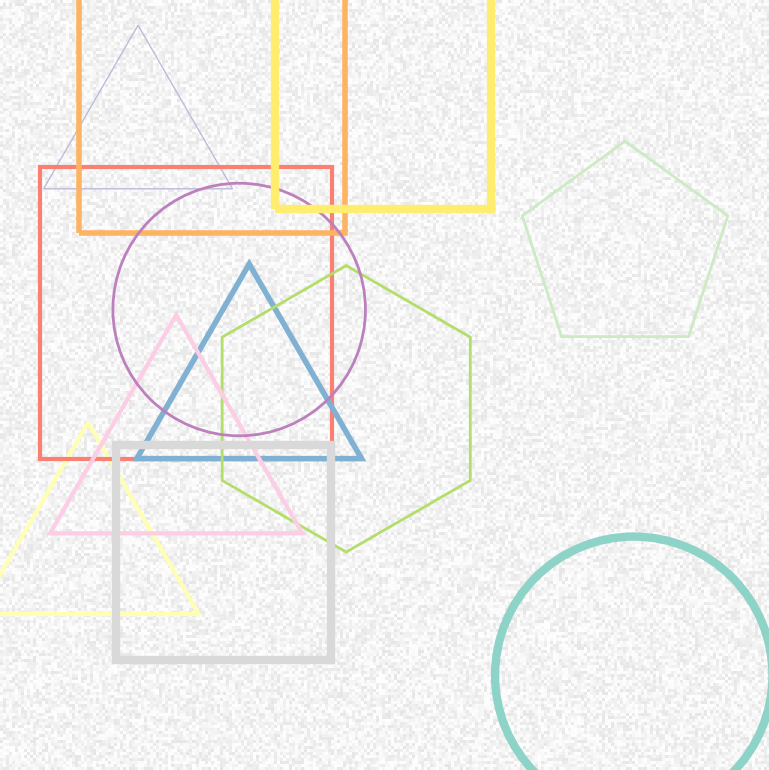[{"shape": "circle", "thickness": 3, "radius": 0.9, "center": [0.823, 0.123]}, {"shape": "triangle", "thickness": 1.5, "radius": 0.83, "center": [0.114, 0.286]}, {"shape": "triangle", "thickness": 0.5, "radius": 0.71, "center": [0.179, 0.826]}, {"shape": "square", "thickness": 1.5, "radius": 0.95, "center": [0.241, 0.594]}, {"shape": "triangle", "thickness": 2, "radius": 0.84, "center": [0.324, 0.489]}, {"shape": "square", "thickness": 2, "radius": 0.86, "center": [0.276, 0.87]}, {"shape": "hexagon", "thickness": 1, "radius": 0.93, "center": [0.45, 0.469]}, {"shape": "triangle", "thickness": 1.5, "radius": 0.95, "center": [0.229, 0.402]}, {"shape": "square", "thickness": 3, "radius": 0.7, "center": [0.29, 0.282]}, {"shape": "circle", "thickness": 1, "radius": 0.82, "center": [0.311, 0.598]}, {"shape": "pentagon", "thickness": 1, "radius": 0.7, "center": [0.812, 0.676]}, {"shape": "square", "thickness": 3, "radius": 0.7, "center": [0.497, 0.869]}]